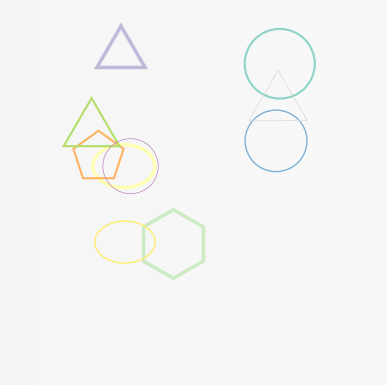[{"shape": "circle", "thickness": 1.5, "radius": 0.45, "center": [0.722, 0.834]}, {"shape": "oval", "thickness": 2.5, "radius": 0.4, "center": [0.32, 0.569]}, {"shape": "triangle", "thickness": 2.5, "radius": 0.36, "center": [0.312, 0.861]}, {"shape": "circle", "thickness": 1, "radius": 0.4, "center": [0.712, 0.634]}, {"shape": "pentagon", "thickness": 1.5, "radius": 0.34, "center": [0.254, 0.592]}, {"shape": "triangle", "thickness": 1.5, "radius": 0.42, "center": [0.236, 0.662]}, {"shape": "triangle", "thickness": 0.5, "radius": 0.44, "center": [0.718, 0.73]}, {"shape": "circle", "thickness": 0.5, "radius": 0.36, "center": [0.337, 0.568]}, {"shape": "hexagon", "thickness": 2.5, "radius": 0.45, "center": [0.448, 0.366]}, {"shape": "oval", "thickness": 1, "radius": 0.39, "center": [0.322, 0.371]}]